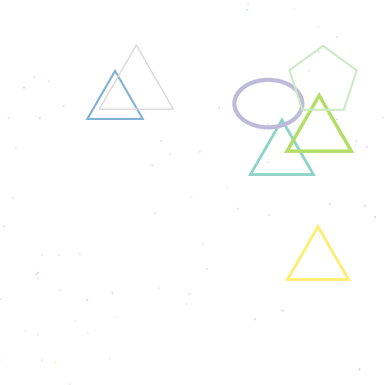[{"shape": "triangle", "thickness": 2, "radius": 0.47, "center": [0.732, 0.594]}, {"shape": "oval", "thickness": 3, "radius": 0.44, "center": [0.697, 0.731]}, {"shape": "triangle", "thickness": 1.5, "radius": 0.42, "center": [0.299, 0.733]}, {"shape": "triangle", "thickness": 2.5, "radius": 0.48, "center": [0.829, 0.656]}, {"shape": "triangle", "thickness": 1, "radius": 0.56, "center": [0.354, 0.772]}, {"shape": "pentagon", "thickness": 1.5, "radius": 0.46, "center": [0.839, 0.789]}, {"shape": "triangle", "thickness": 2, "radius": 0.46, "center": [0.826, 0.32]}]